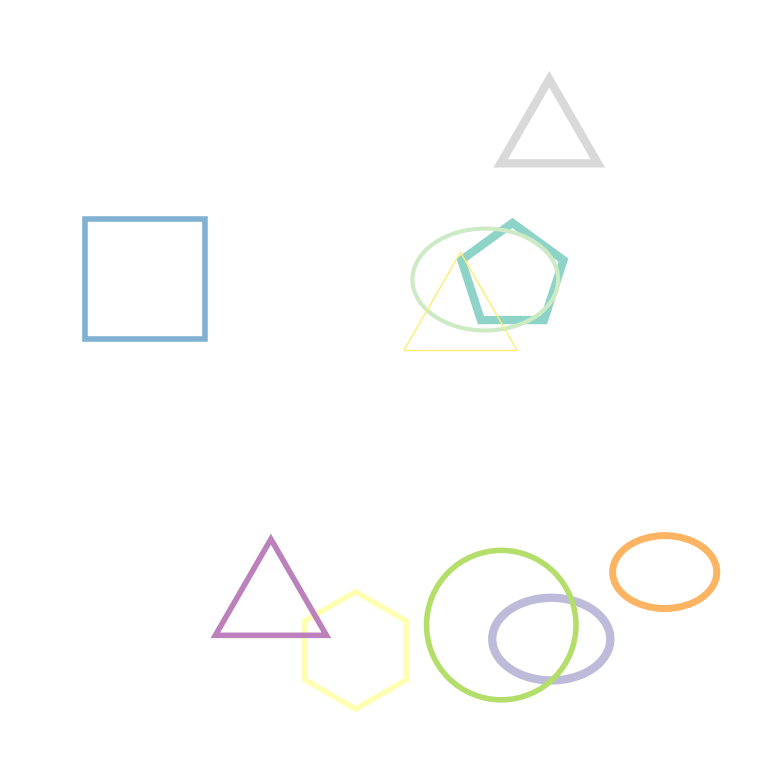[{"shape": "pentagon", "thickness": 3, "radius": 0.35, "center": [0.665, 0.641]}, {"shape": "hexagon", "thickness": 2, "radius": 0.38, "center": [0.462, 0.155]}, {"shape": "oval", "thickness": 3, "radius": 0.38, "center": [0.716, 0.17]}, {"shape": "square", "thickness": 2, "radius": 0.39, "center": [0.188, 0.638]}, {"shape": "oval", "thickness": 2.5, "radius": 0.34, "center": [0.863, 0.257]}, {"shape": "circle", "thickness": 2, "radius": 0.49, "center": [0.651, 0.188]}, {"shape": "triangle", "thickness": 3, "radius": 0.36, "center": [0.713, 0.824]}, {"shape": "triangle", "thickness": 2, "radius": 0.42, "center": [0.352, 0.217]}, {"shape": "oval", "thickness": 1.5, "radius": 0.47, "center": [0.63, 0.637]}, {"shape": "triangle", "thickness": 0.5, "radius": 0.43, "center": [0.598, 0.587]}]